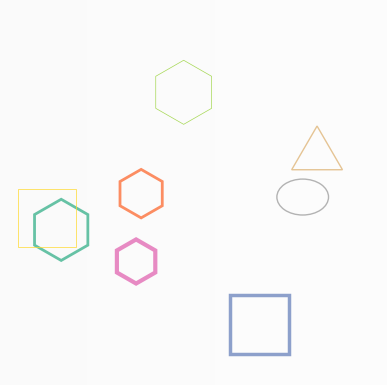[{"shape": "hexagon", "thickness": 2, "radius": 0.4, "center": [0.158, 0.403]}, {"shape": "hexagon", "thickness": 2, "radius": 0.31, "center": [0.364, 0.497]}, {"shape": "square", "thickness": 2.5, "radius": 0.38, "center": [0.67, 0.157]}, {"shape": "hexagon", "thickness": 3, "radius": 0.29, "center": [0.351, 0.321]}, {"shape": "hexagon", "thickness": 0.5, "radius": 0.42, "center": [0.474, 0.76]}, {"shape": "square", "thickness": 0.5, "radius": 0.38, "center": [0.122, 0.433]}, {"shape": "triangle", "thickness": 1, "radius": 0.38, "center": [0.818, 0.597]}, {"shape": "oval", "thickness": 1, "radius": 0.33, "center": [0.781, 0.488]}]